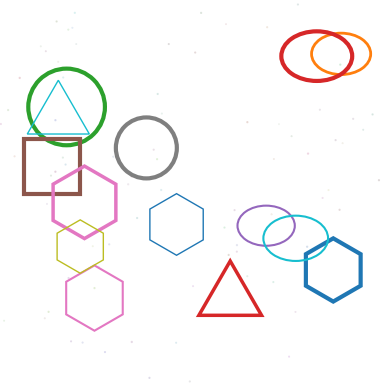[{"shape": "hexagon", "thickness": 3, "radius": 0.41, "center": [0.866, 0.299]}, {"shape": "hexagon", "thickness": 1, "radius": 0.4, "center": [0.459, 0.417]}, {"shape": "oval", "thickness": 2, "radius": 0.38, "center": [0.886, 0.86]}, {"shape": "circle", "thickness": 3, "radius": 0.5, "center": [0.173, 0.722]}, {"shape": "triangle", "thickness": 2.5, "radius": 0.47, "center": [0.598, 0.228]}, {"shape": "oval", "thickness": 3, "radius": 0.46, "center": [0.823, 0.854]}, {"shape": "oval", "thickness": 1.5, "radius": 0.37, "center": [0.691, 0.414]}, {"shape": "square", "thickness": 3, "radius": 0.36, "center": [0.135, 0.567]}, {"shape": "hexagon", "thickness": 2.5, "radius": 0.47, "center": [0.219, 0.474]}, {"shape": "hexagon", "thickness": 1.5, "radius": 0.42, "center": [0.245, 0.226]}, {"shape": "circle", "thickness": 3, "radius": 0.4, "center": [0.38, 0.616]}, {"shape": "hexagon", "thickness": 1, "radius": 0.35, "center": [0.208, 0.36]}, {"shape": "oval", "thickness": 1.5, "radius": 0.42, "center": [0.768, 0.381]}, {"shape": "triangle", "thickness": 1, "radius": 0.47, "center": [0.151, 0.698]}]